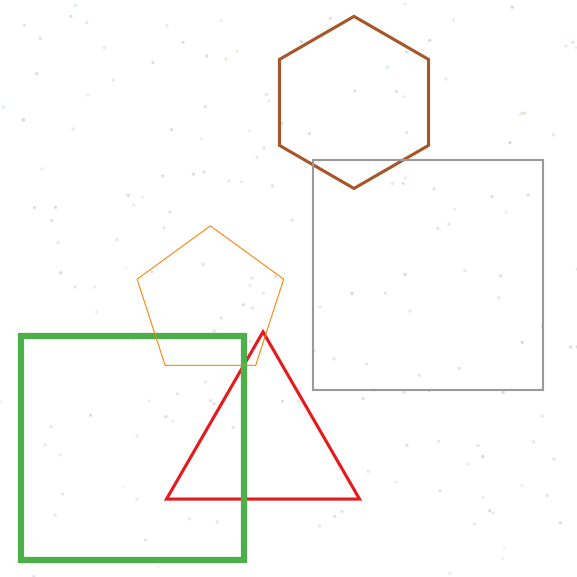[{"shape": "triangle", "thickness": 1.5, "radius": 0.96, "center": [0.455, 0.231]}, {"shape": "square", "thickness": 3, "radius": 0.97, "center": [0.23, 0.223]}, {"shape": "pentagon", "thickness": 0.5, "radius": 0.67, "center": [0.364, 0.475]}, {"shape": "hexagon", "thickness": 1.5, "radius": 0.74, "center": [0.613, 0.822]}, {"shape": "square", "thickness": 1, "radius": 0.99, "center": [0.741, 0.523]}]